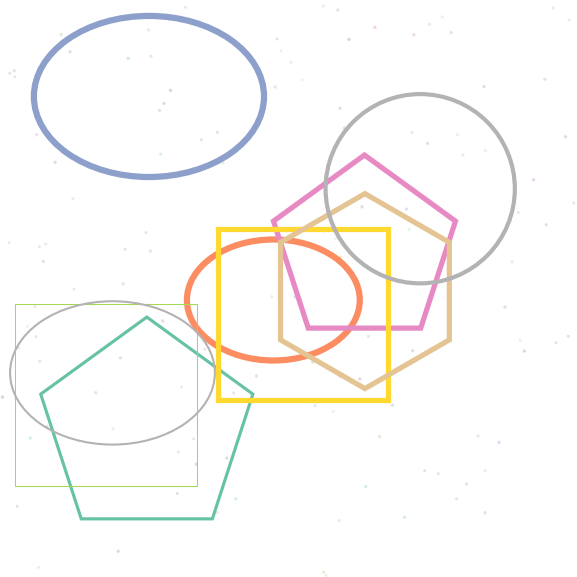[{"shape": "pentagon", "thickness": 1.5, "radius": 0.97, "center": [0.254, 0.257]}, {"shape": "oval", "thickness": 3, "radius": 0.75, "center": [0.473, 0.48]}, {"shape": "oval", "thickness": 3, "radius": 1.0, "center": [0.258, 0.832]}, {"shape": "pentagon", "thickness": 2.5, "radius": 0.83, "center": [0.631, 0.565]}, {"shape": "square", "thickness": 0.5, "radius": 0.79, "center": [0.183, 0.315]}, {"shape": "square", "thickness": 2.5, "radius": 0.74, "center": [0.525, 0.454]}, {"shape": "hexagon", "thickness": 2.5, "radius": 0.84, "center": [0.632, 0.495]}, {"shape": "circle", "thickness": 2, "radius": 0.82, "center": [0.728, 0.672]}, {"shape": "oval", "thickness": 1, "radius": 0.89, "center": [0.195, 0.353]}]